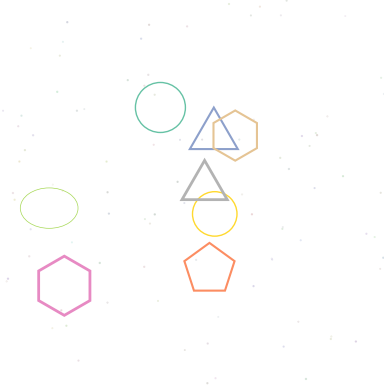[{"shape": "circle", "thickness": 1, "radius": 0.32, "center": [0.417, 0.721]}, {"shape": "pentagon", "thickness": 1.5, "radius": 0.34, "center": [0.544, 0.301]}, {"shape": "triangle", "thickness": 1.5, "radius": 0.36, "center": [0.555, 0.649]}, {"shape": "hexagon", "thickness": 2, "radius": 0.38, "center": [0.167, 0.258]}, {"shape": "oval", "thickness": 0.5, "radius": 0.37, "center": [0.128, 0.459]}, {"shape": "circle", "thickness": 1, "radius": 0.29, "center": [0.558, 0.444]}, {"shape": "hexagon", "thickness": 1.5, "radius": 0.33, "center": [0.611, 0.648]}, {"shape": "triangle", "thickness": 2, "radius": 0.34, "center": [0.531, 0.515]}]